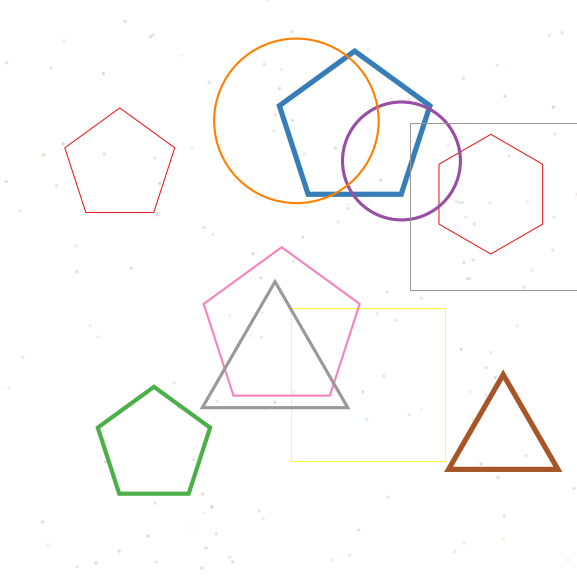[{"shape": "hexagon", "thickness": 0.5, "radius": 0.52, "center": [0.85, 0.663]}, {"shape": "pentagon", "thickness": 0.5, "radius": 0.5, "center": [0.207, 0.712]}, {"shape": "pentagon", "thickness": 2.5, "radius": 0.69, "center": [0.614, 0.774]}, {"shape": "pentagon", "thickness": 2, "radius": 0.51, "center": [0.267, 0.227]}, {"shape": "circle", "thickness": 1.5, "radius": 0.51, "center": [0.695, 0.72]}, {"shape": "circle", "thickness": 1, "radius": 0.71, "center": [0.513, 0.79]}, {"shape": "square", "thickness": 0.5, "radius": 0.67, "center": [0.638, 0.333]}, {"shape": "triangle", "thickness": 2.5, "radius": 0.55, "center": [0.871, 0.241]}, {"shape": "pentagon", "thickness": 1, "radius": 0.71, "center": [0.488, 0.429]}, {"shape": "square", "thickness": 0.5, "radius": 0.73, "center": [0.856, 0.642]}, {"shape": "triangle", "thickness": 1.5, "radius": 0.73, "center": [0.476, 0.366]}]